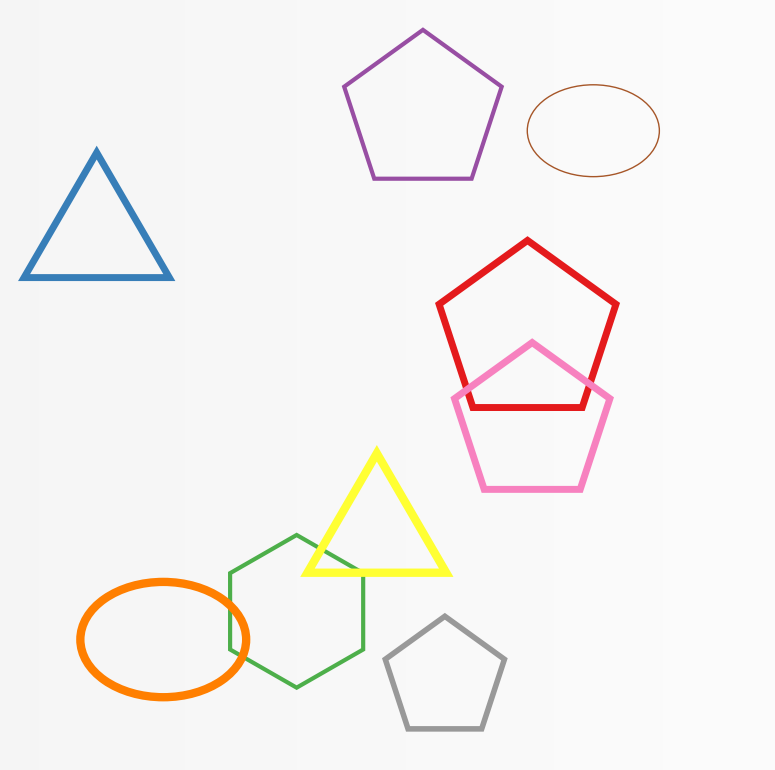[{"shape": "pentagon", "thickness": 2.5, "radius": 0.6, "center": [0.681, 0.568]}, {"shape": "triangle", "thickness": 2.5, "radius": 0.54, "center": [0.125, 0.694]}, {"shape": "hexagon", "thickness": 1.5, "radius": 0.5, "center": [0.383, 0.206]}, {"shape": "pentagon", "thickness": 1.5, "radius": 0.53, "center": [0.546, 0.854]}, {"shape": "oval", "thickness": 3, "radius": 0.53, "center": [0.211, 0.169]}, {"shape": "triangle", "thickness": 3, "radius": 0.52, "center": [0.486, 0.308]}, {"shape": "oval", "thickness": 0.5, "radius": 0.43, "center": [0.766, 0.83]}, {"shape": "pentagon", "thickness": 2.5, "radius": 0.53, "center": [0.687, 0.45]}, {"shape": "pentagon", "thickness": 2, "radius": 0.4, "center": [0.574, 0.119]}]